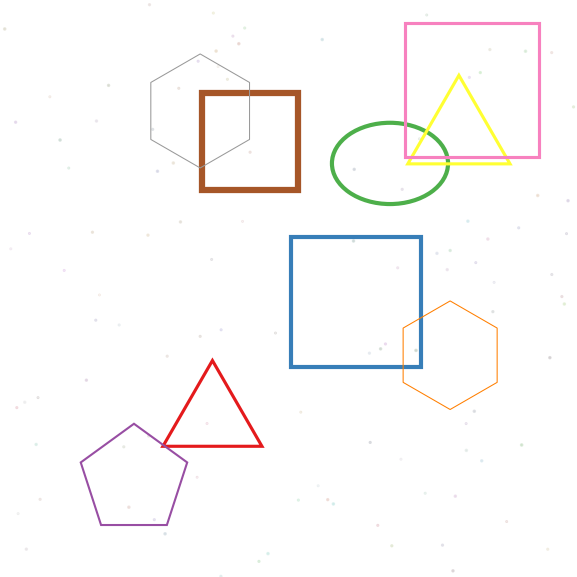[{"shape": "triangle", "thickness": 1.5, "radius": 0.49, "center": [0.368, 0.276]}, {"shape": "square", "thickness": 2, "radius": 0.56, "center": [0.617, 0.477]}, {"shape": "oval", "thickness": 2, "radius": 0.5, "center": [0.675, 0.716]}, {"shape": "pentagon", "thickness": 1, "radius": 0.48, "center": [0.232, 0.168]}, {"shape": "hexagon", "thickness": 0.5, "radius": 0.47, "center": [0.779, 0.384]}, {"shape": "triangle", "thickness": 1.5, "radius": 0.51, "center": [0.795, 0.766]}, {"shape": "square", "thickness": 3, "radius": 0.42, "center": [0.433, 0.754]}, {"shape": "square", "thickness": 1.5, "radius": 0.58, "center": [0.818, 0.843]}, {"shape": "hexagon", "thickness": 0.5, "radius": 0.49, "center": [0.347, 0.807]}]